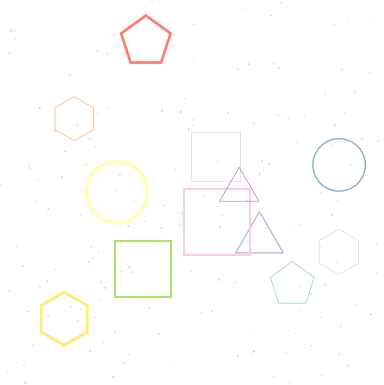[{"shape": "pentagon", "thickness": 0.5, "radius": 0.3, "center": [0.759, 0.261]}, {"shape": "circle", "thickness": 2.5, "radius": 0.4, "center": [0.304, 0.5]}, {"shape": "triangle", "thickness": 1, "radius": 0.36, "center": [0.674, 0.379]}, {"shape": "pentagon", "thickness": 2, "radius": 0.34, "center": [0.379, 0.892]}, {"shape": "circle", "thickness": 1, "radius": 0.34, "center": [0.881, 0.572]}, {"shape": "hexagon", "thickness": 0.5, "radius": 0.29, "center": [0.193, 0.692]}, {"shape": "square", "thickness": 1.5, "radius": 0.37, "center": [0.371, 0.301]}, {"shape": "square", "thickness": 1.5, "radius": 0.43, "center": [0.564, 0.424]}, {"shape": "square", "thickness": 0.5, "radius": 0.32, "center": [0.559, 0.594]}, {"shape": "triangle", "thickness": 0.5, "radius": 0.3, "center": [0.621, 0.507]}, {"shape": "hexagon", "thickness": 0.5, "radius": 0.29, "center": [0.88, 0.346]}, {"shape": "hexagon", "thickness": 2, "radius": 0.34, "center": [0.167, 0.172]}]